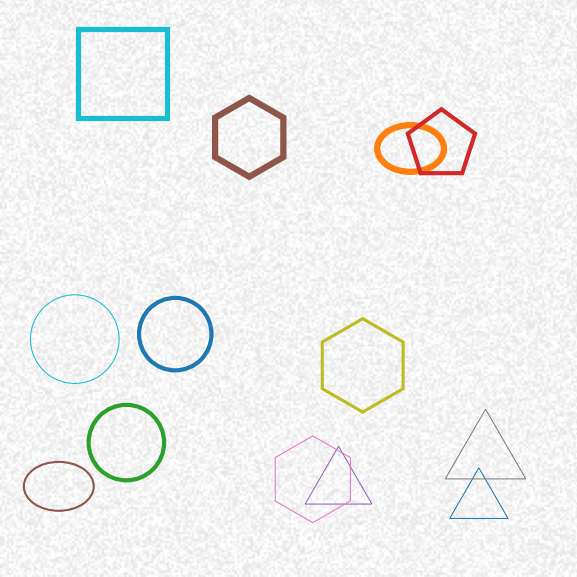[{"shape": "triangle", "thickness": 0.5, "radius": 0.29, "center": [0.829, 0.131]}, {"shape": "circle", "thickness": 2, "radius": 0.31, "center": [0.303, 0.421]}, {"shape": "oval", "thickness": 3, "radius": 0.29, "center": [0.711, 0.742]}, {"shape": "circle", "thickness": 2, "radius": 0.33, "center": [0.219, 0.233]}, {"shape": "pentagon", "thickness": 2, "radius": 0.31, "center": [0.764, 0.749]}, {"shape": "triangle", "thickness": 0.5, "radius": 0.33, "center": [0.586, 0.16]}, {"shape": "hexagon", "thickness": 3, "radius": 0.34, "center": [0.432, 0.761]}, {"shape": "oval", "thickness": 1, "radius": 0.3, "center": [0.102, 0.157]}, {"shape": "hexagon", "thickness": 0.5, "radius": 0.38, "center": [0.542, 0.169]}, {"shape": "triangle", "thickness": 0.5, "radius": 0.4, "center": [0.841, 0.21]}, {"shape": "hexagon", "thickness": 1.5, "radius": 0.4, "center": [0.628, 0.366]}, {"shape": "square", "thickness": 2.5, "radius": 0.39, "center": [0.211, 0.873]}, {"shape": "circle", "thickness": 0.5, "radius": 0.38, "center": [0.13, 0.412]}]